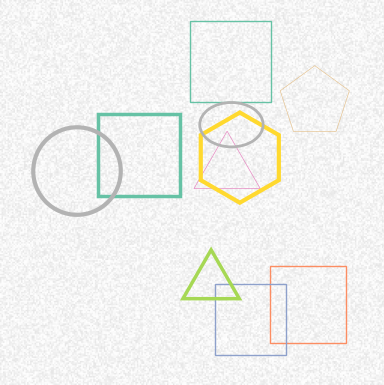[{"shape": "square", "thickness": 1, "radius": 0.52, "center": [0.599, 0.84]}, {"shape": "square", "thickness": 2.5, "radius": 0.53, "center": [0.361, 0.597]}, {"shape": "square", "thickness": 1, "radius": 0.5, "center": [0.8, 0.209]}, {"shape": "square", "thickness": 1, "radius": 0.46, "center": [0.651, 0.171]}, {"shape": "triangle", "thickness": 0.5, "radius": 0.5, "center": [0.59, 0.56]}, {"shape": "triangle", "thickness": 2.5, "radius": 0.42, "center": [0.548, 0.266]}, {"shape": "hexagon", "thickness": 3, "radius": 0.59, "center": [0.623, 0.591]}, {"shape": "pentagon", "thickness": 0.5, "radius": 0.47, "center": [0.818, 0.735]}, {"shape": "circle", "thickness": 3, "radius": 0.57, "center": [0.2, 0.556]}, {"shape": "oval", "thickness": 2, "radius": 0.41, "center": [0.601, 0.676]}]